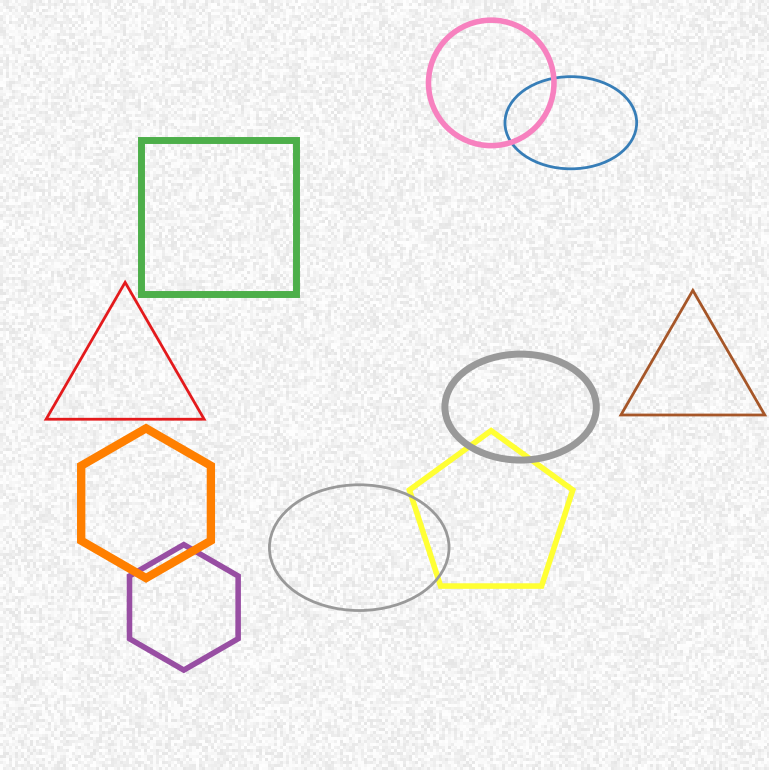[{"shape": "triangle", "thickness": 1, "radius": 0.59, "center": [0.162, 0.515]}, {"shape": "oval", "thickness": 1, "radius": 0.43, "center": [0.741, 0.841]}, {"shape": "square", "thickness": 2.5, "radius": 0.5, "center": [0.284, 0.718]}, {"shape": "hexagon", "thickness": 2, "radius": 0.41, "center": [0.239, 0.211]}, {"shape": "hexagon", "thickness": 3, "radius": 0.49, "center": [0.19, 0.346]}, {"shape": "pentagon", "thickness": 2, "radius": 0.56, "center": [0.638, 0.329]}, {"shape": "triangle", "thickness": 1, "radius": 0.54, "center": [0.9, 0.515]}, {"shape": "circle", "thickness": 2, "radius": 0.41, "center": [0.638, 0.892]}, {"shape": "oval", "thickness": 1, "radius": 0.58, "center": [0.467, 0.289]}, {"shape": "oval", "thickness": 2.5, "radius": 0.49, "center": [0.676, 0.471]}]